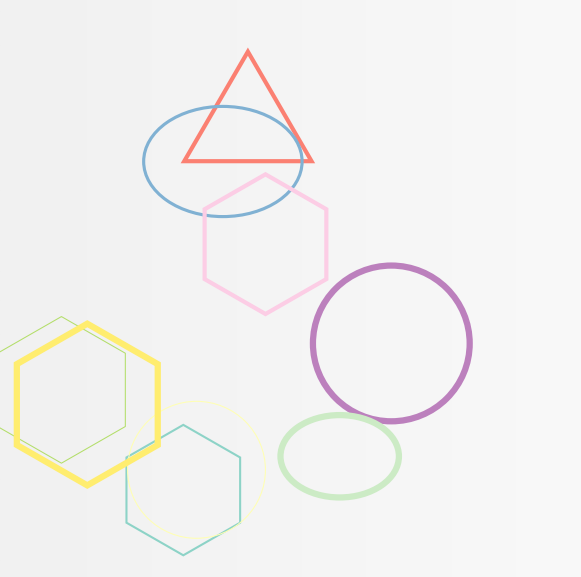[{"shape": "hexagon", "thickness": 1, "radius": 0.56, "center": [0.315, 0.151]}, {"shape": "circle", "thickness": 0.5, "radius": 0.59, "center": [0.338, 0.186]}, {"shape": "triangle", "thickness": 2, "radius": 0.63, "center": [0.426, 0.783]}, {"shape": "oval", "thickness": 1.5, "radius": 0.68, "center": [0.383, 0.719]}, {"shape": "hexagon", "thickness": 0.5, "radius": 0.63, "center": [0.106, 0.324]}, {"shape": "hexagon", "thickness": 2, "radius": 0.6, "center": [0.457, 0.576]}, {"shape": "circle", "thickness": 3, "radius": 0.67, "center": [0.673, 0.404]}, {"shape": "oval", "thickness": 3, "radius": 0.51, "center": [0.584, 0.209]}, {"shape": "hexagon", "thickness": 3, "radius": 0.7, "center": [0.15, 0.299]}]